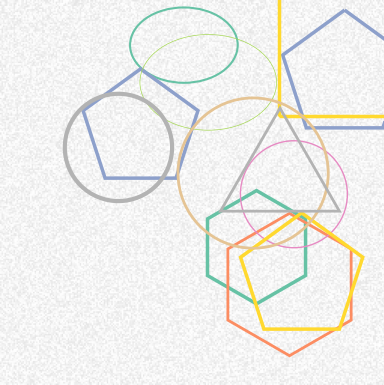[{"shape": "hexagon", "thickness": 2.5, "radius": 0.74, "center": [0.666, 0.358]}, {"shape": "oval", "thickness": 1.5, "radius": 0.7, "center": [0.478, 0.883]}, {"shape": "hexagon", "thickness": 2, "radius": 0.92, "center": [0.752, 0.261]}, {"shape": "pentagon", "thickness": 2.5, "radius": 0.85, "center": [0.895, 0.805]}, {"shape": "pentagon", "thickness": 2.5, "radius": 0.78, "center": [0.365, 0.664]}, {"shape": "circle", "thickness": 1, "radius": 0.69, "center": [0.763, 0.495]}, {"shape": "oval", "thickness": 0.5, "radius": 0.89, "center": [0.541, 0.786]}, {"shape": "pentagon", "thickness": 2.5, "radius": 0.83, "center": [0.784, 0.28]}, {"shape": "square", "thickness": 2.5, "radius": 0.85, "center": [0.896, 0.868]}, {"shape": "circle", "thickness": 2, "radius": 0.98, "center": [0.657, 0.551]}, {"shape": "triangle", "thickness": 2, "radius": 0.89, "center": [0.727, 0.541]}, {"shape": "circle", "thickness": 3, "radius": 0.7, "center": [0.308, 0.617]}]